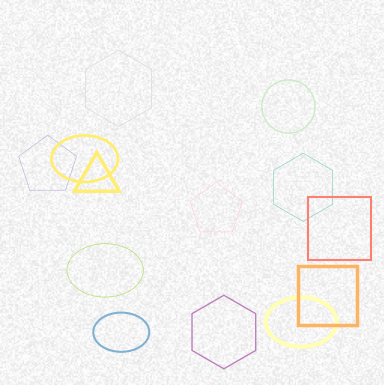[{"shape": "hexagon", "thickness": 0.5, "radius": 0.44, "center": [0.787, 0.514]}, {"shape": "oval", "thickness": 3, "radius": 0.46, "center": [0.782, 0.164]}, {"shape": "pentagon", "thickness": 0.5, "radius": 0.39, "center": [0.124, 0.57]}, {"shape": "square", "thickness": 1.5, "radius": 0.41, "center": [0.882, 0.406]}, {"shape": "oval", "thickness": 1.5, "radius": 0.36, "center": [0.315, 0.137]}, {"shape": "square", "thickness": 2.5, "radius": 0.39, "center": [0.85, 0.233]}, {"shape": "oval", "thickness": 0.5, "radius": 0.5, "center": [0.273, 0.298]}, {"shape": "pentagon", "thickness": 0.5, "radius": 0.36, "center": [0.562, 0.455]}, {"shape": "hexagon", "thickness": 0.5, "radius": 0.5, "center": [0.308, 0.77]}, {"shape": "hexagon", "thickness": 1, "radius": 0.48, "center": [0.581, 0.138]}, {"shape": "circle", "thickness": 1, "radius": 0.35, "center": [0.749, 0.723]}, {"shape": "oval", "thickness": 2, "radius": 0.43, "center": [0.22, 0.588]}, {"shape": "triangle", "thickness": 2.5, "radius": 0.34, "center": [0.251, 0.537]}]